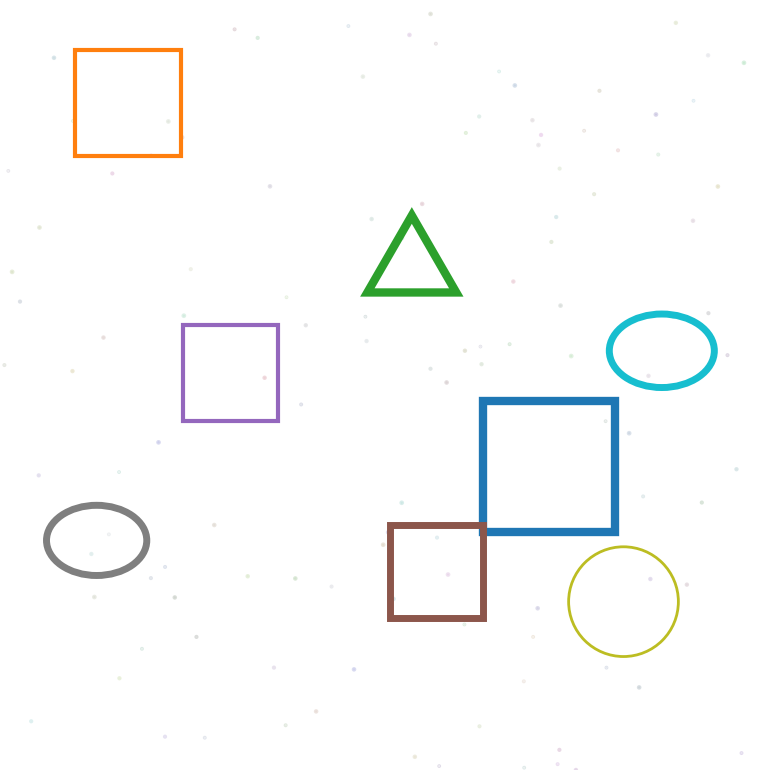[{"shape": "square", "thickness": 3, "radius": 0.43, "center": [0.713, 0.394]}, {"shape": "square", "thickness": 1.5, "radius": 0.34, "center": [0.166, 0.866]}, {"shape": "triangle", "thickness": 3, "radius": 0.33, "center": [0.535, 0.653]}, {"shape": "square", "thickness": 1.5, "radius": 0.31, "center": [0.299, 0.516]}, {"shape": "square", "thickness": 2.5, "radius": 0.3, "center": [0.567, 0.257]}, {"shape": "oval", "thickness": 2.5, "radius": 0.33, "center": [0.126, 0.298]}, {"shape": "circle", "thickness": 1, "radius": 0.36, "center": [0.81, 0.219]}, {"shape": "oval", "thickness": 2.5, "radius": 0.34, "center": [0.86, 0.544]}]